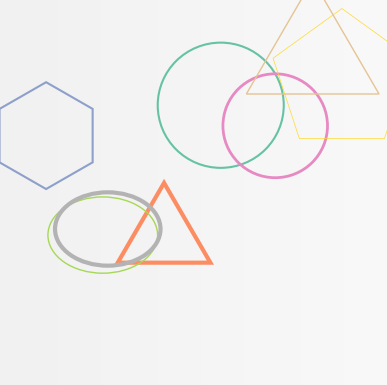[{"shape": "circle", "thickness": 1.5, "radius": 0.81, "center": [0.57, 0.727]}, {"shape": "triangle", "thickness": 3, "radius": 0.69, "center": [0.423, 0.387]}, {"shape": "hexagon", "thickness": 1.5, "radius": 0.69, "center": [0.119, 0.648]}, {"shape": "circle", "thickness": 2, "radius": 0.67, "center": [0.71, 0.673]}, {"shape": "oval", "thickness": 1, "radius": 0.71, "center": [0.265, 0.389]}, {"shape": "pentagon", "thickness": 0.5, "radius": 0.93, "center": [0.882, 0.791]}, {"shape": "triangle", "thickness": 1, "radius": 0.99, "center": [0.807, 0.855]}, {"shape": "oval", "thickness": 3, "radius": 0.68, "center": [0.278, 0.405]}]